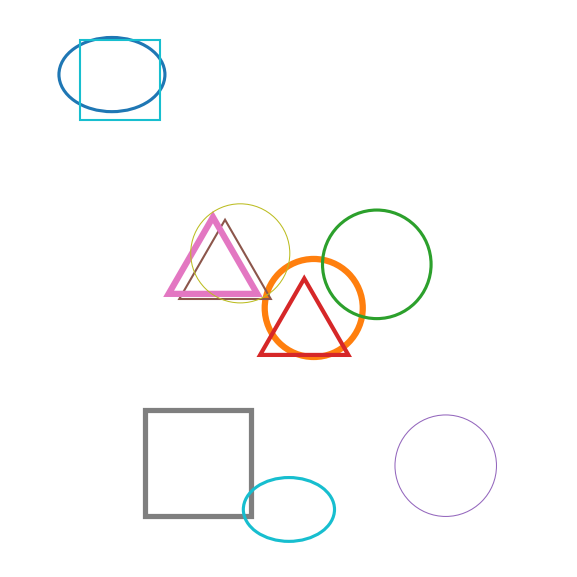[{"shape": "oval", "thickness": 1.5, "radius": 0.46, "center": [0.194, 0.87]}, {"shape": "circle", "thickness": 3, "radius": 0.42, "center": [0.543, 0.466]}, {"shape": "circle", "thickness": 1.5, "radius": 0.47, "center": [0.652, 0.541]}, {"shape": "triangle", "thickness": 2, "radius": 0.44, "center": [0.527, 0.429]}, {"shape": "circle", "thickness": 0.5, "radius": 0.44, "center": [0.772, 0.193]}, {"shape": "triangle", "thickness": 1, "radius": 0.46, "center": [0.39, 0.527]}, {"shape": "triangle", "thickness": 3, "radius": 0.44, "center": [0.369, 0.535]}, {"shape": "square", "thickness": 2.5, "radius": 0.46, "center": [0.343, 0.197]}, {"shape": "circle", "thickness": 0.5, "radius": 0.43, "center": [0.416, 0.56]}, {"shape": "square", "thickness": 1, "radius": 0.35, "center": [0.207, 0.861]}, {"shape": "oval", "thickness": 1.5, "radius": 0.39, "center": [0.5, 0.117]}]